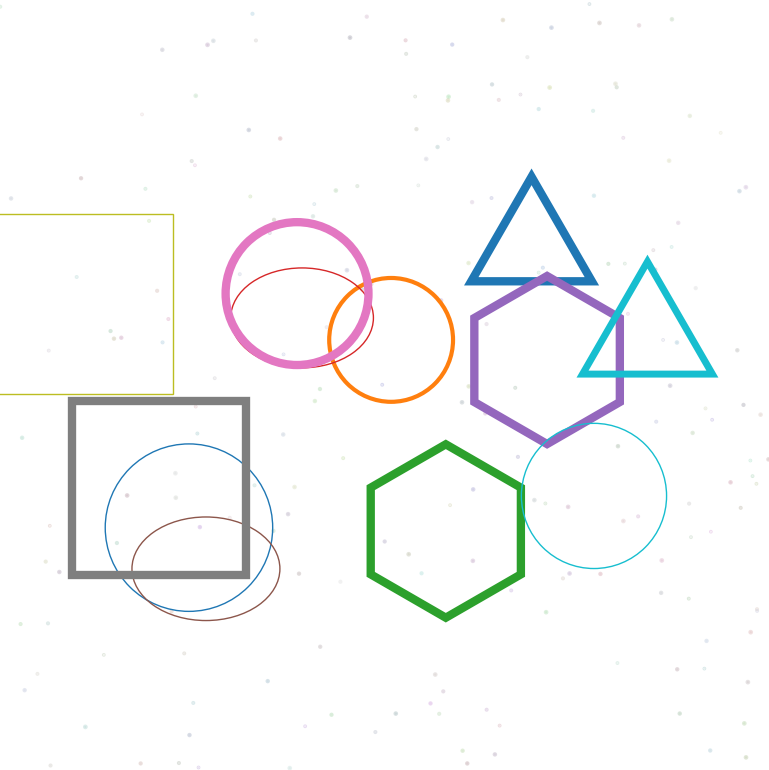[{"shape": "circle", "thickness": 0.5, "radius": 0.54, "center": [0.245, 0.315]}, {"shape": "triangle", "thickness": 3, "radius": 0.45, "center": [0.69, 0.68]}, {"shape": "circle", "thickness": 1.5, "radius": 0.4, "center": [0.508, 0.559]}, {"shape": "hexagon", "thickness": 3, "radius": 0.56, "center": [0.579, 0.31]}, {"shape": "oval", "thickness": 0.5, "radius": 0.46, "center": [0.392, 0.587]}, {"shape": "hexagon", "thickness": 3, "radius": 0.55, "center": [0.711, 0.532]}, {"shape": "oval", "thickness": 0.5, "radius": 0.48, "center": [0.267, 0.261]}, {"shape": "circle", "thickness": 3, "radius": 0.46, "center": [0.386, 0.619]}, {"shape": "square", "thickness": 3, "radius": 0.57, "center": [0.207, 0.366]}, {"shape": "square", "thickness": 0.5, "radius": 0.58, "center": [0.108, 0.605]}, {"shape": "circle", "thickness": 0.5, "radius": 0.47, "center": [0.771, 0.356]}, {"shape": "triangle", "thickness": 2.5, "radius": 0.49, "center": [0.841, 0.563]}]